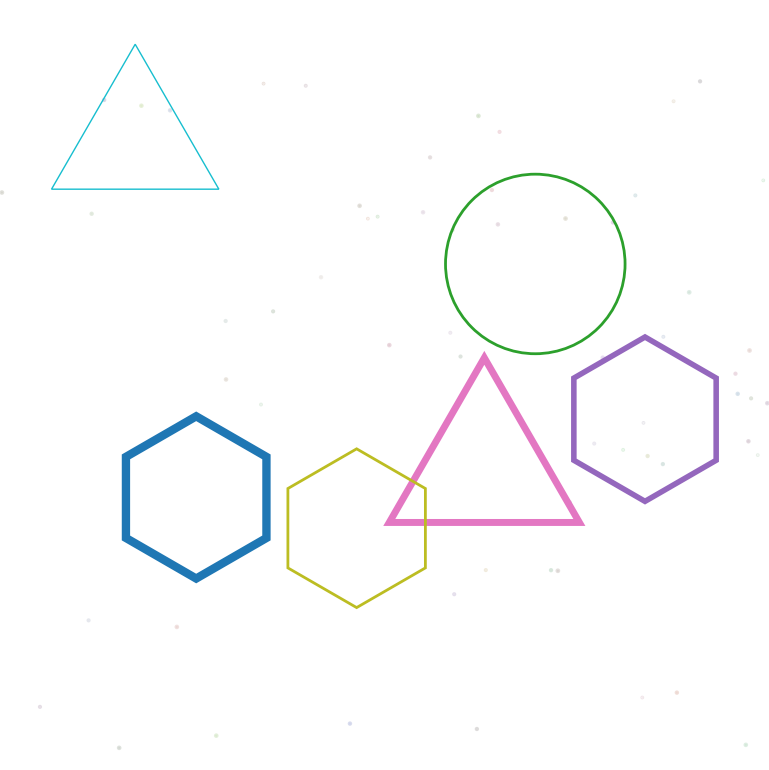[{"shape": "hexagon", "thickness": 3, "radius": 0.53, "center": [0.255, 0.354]}, {"shape": "circle", "thickness": 1, "radius": 0.58, "center": [0.695, 0.657]}, {"shape": "hexagon", "thickness": 2, "radius": 0.53, "center": [0.838, 0.456]}, {"shape": "triangle", "thickness": 2.5, "radius": 0.71, "center": [0.629, 0.393]}, {"shape": "hexagon", "thickness": 1, "radius": 0.52, "center": [0.463, 0.314]}, {"shape": "triangle", "thickness": 0.5, "radius": 0.63, "center": [0.176, 0.817]}]